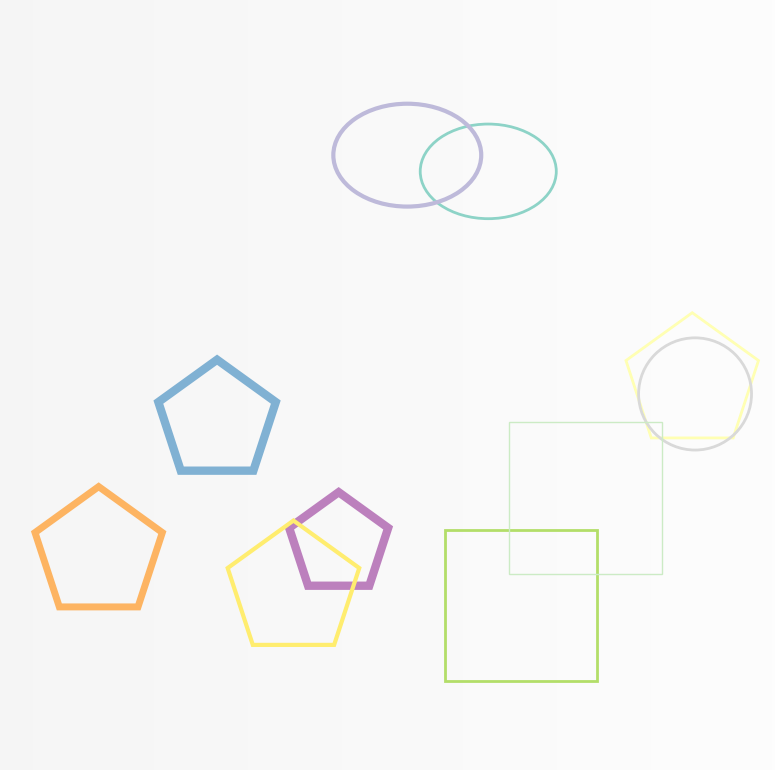[{"shape": "oval", "thickness": 1, "radius": 0.44, "center": [0.63, 0.777]}, {"shape": "pentagon", "thickness": 1, "radius": 0.45, "center": [0.893, 0.504]}, {"shape": "oval", "thickness": 1.5, "radius": 0.48, "center": [0.526, 0.799]}, {"shape": "pentagon", "thickness": 3, "radius": 0.4, "center": [0.28, 0.453]}, {"shape": "pentagon", "thickness": 2.5, "radius": 0.43, "center": [0.127, 0.282]}, {"shape": "square", "thickness": 1, "radius": 0.49, "center": [0.672, 0.214]}, {"shape": "circle", "thickness": 1, "radius": 0.36, "center": [0.897, 0.488]}, {"shape": "pentagon", "thickness": 3, "radius": 0.34, "center": [0.437, 0.294]}, {"shape": "square", "thickness": 0.5, "radius": 0.49, "center": [0.756, 0.353]}, {"shape": "pentagon", "thickness": 1.5, "radius": 0.45, "center": [0.379, 0.235]}]